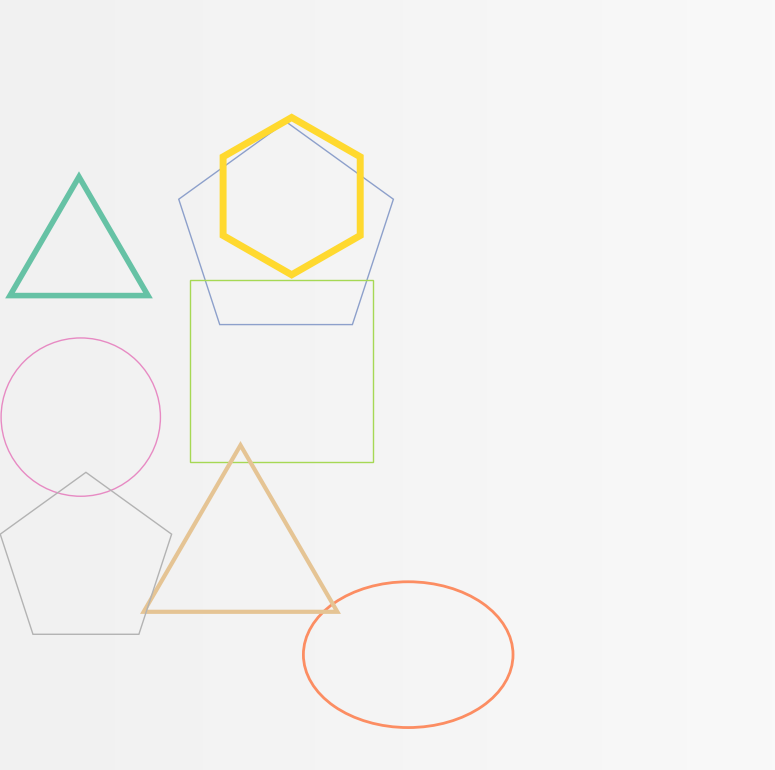[{"shape": "triangle", "thickness": 2, "radius": 0.51, "center": [0.102, 0.668]}, {"shape": "oval", "thickness": 1, "radius": 0.68, "center": [0.527, 0.15]}, {"shape": "pentagon", "thickness": 0.5, "radius": 0.73, "center": [0.369, 0.696]}, {"shape": "circle", "thickness": 0.5, "radius": 0.51, "center": [0.104, 0.458]}, {"shape": "square", "thickness": 0.5, "radius": 0.59, "center": [0.363, 0.518]}, {"shape": "hexagon", "thickness": 2.5, "radius": 0.51, "center": [0.376, 0.745]}, {"shape": "triangle", "thickness": 1.5, "radius": 0.72, "center": [0.31, 0.278]}, {"shape": "pentagon", "thickness": 0.5, "radius": 0.58, "center": [0.111, 0.27]}]